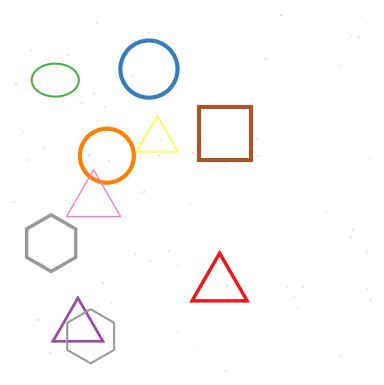[{"shape": "triangle", "thickness": 2.5, "radius": 0.41, "center": [0.57, 0.26]}, {"shape": "circle", "thickness": 3, "radius": 0.37, "center": [0.387, 0.821]}, {"shape": "oval", "thickness": 1.5, "radius": 0.31, "center": [0.144, 0.792]}, {"shape": "triangle", "thickness": 2, "radius": 0.37, "center": [0.202, 0.151]}, {"shape": "circle", "thickness": 3, "radius": 0.35, "center": [0.278, 0.596]}, {"shape": "triangle", "thickness": 1, "radius": 0.31, "center": [0.409, 0.636]}, {"shape": "square", "thickness": 3, "radius": 0.34, "center": [0.584, 0.654]}, {"shape": "triangle", "thickness": 1, "radius": 0.41, "center": [0.243, 0.478]}, {"shape": "hexagon", "thickness": 2.5, "radius": 0.37, "center": [0.133, 0.368]}, {"shape": "hexagon", "thickness": 1.5, "radius": 0.35, "center": [0.236, 0.126]}]